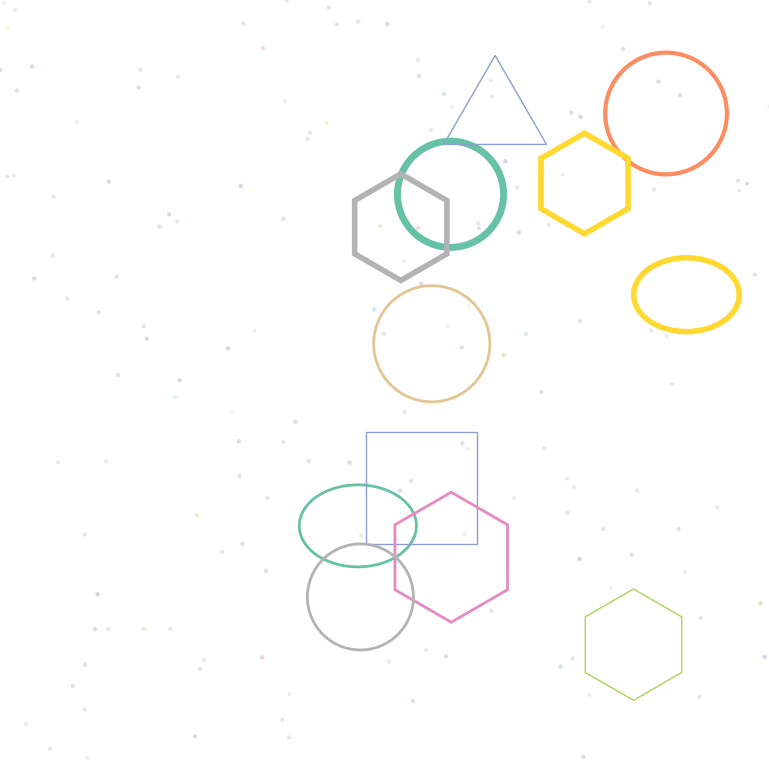[{"shape": "circle", "thickness": 2.5, "radius": 0.34, "center": [0.585, 0.748]}, {"shape": "oval", "thickness": 1, "radius": 0.38, "center": [0.465, 0.317]}, {"shape": "circle", "thickness": 1.5, "radius": 0.4, "center": [0.865, 0.853]}, {"shape": "square", "thickness": 0.5, "radius": 0.36, "center": [0.547, 0.367]}, {"shape": "triangle", "thickness": 0.5, "radius": 0.39, "center": [0.643, 0.851]}, {"shape": "hexagon", "thickness": 1, "radius": 0.42, "center": [0.586, 0.276]}, {"shape": "hexagon", "thickness": 0.5, "radius": 0.36, "center": [0.823, 0.163]}, {"shape": "hexagon", "thickness": 2, "radius": 0.33, "center": [0.759, 0.762]}, {"shape": "oval", "thickness": 2, "radius": 0.34, "center": [0.892, 0.617]}, {"shape": "circle", "thickness": 1, "radius": 0.38, "center": [0.561, 0.554]}, {"shape": "hexagon", "thickness": 2, "radius": 0.35, "center": [0.521, 0.705]}, {"shape": "circle", "thickness": 1, "radius": 0.34, "center": [0.468, 0.225]}]